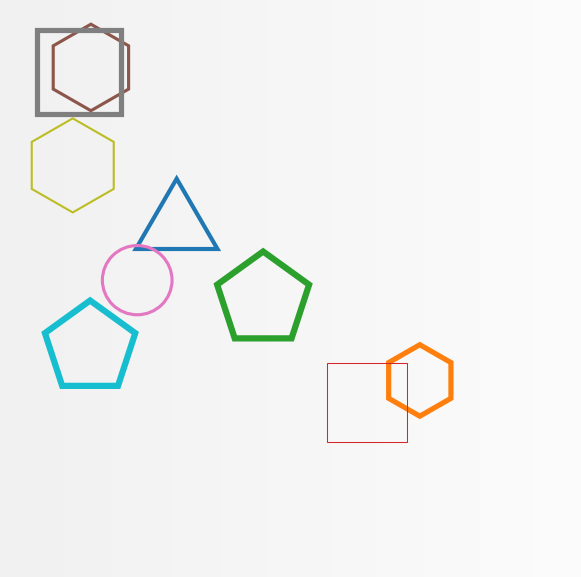[{"shape": "triangle", "thickness": 2, "radius": 0.41, "center": [0.304, 0.609]}, {"shape": "hexagon", "thickness": 2.5, "radius": 0.31, "center": [0.722, 0.34]}, {"shape": "pentagon", "thickness": 3, "radius": 0.42, "center": [0.453, 0.48]}, {"shape": "square", "thickness": 0.5, "radius": 0.34, "center": [0.632, 0.302]}, {"shape": "hexagon", "thickness": 1.5, "radius": 0.37, "center": [0.156, 0.882]}, {"shape": "circle", "thickness": 1.5, "radius": 0.3, "center": [0.236, 0.514]}, {"shape": "square", "thickness": 2.5, "radius": 0.36, "center": [0.136, 0.874]}, {"shape": "hexagon", "thickness": 1, "radius": 0.41, "center": [0.125, 0.713]}, {"shape": "pentagon", "thickness": 3, "radius": 0.41, "center": [0.155, 0.397]}]